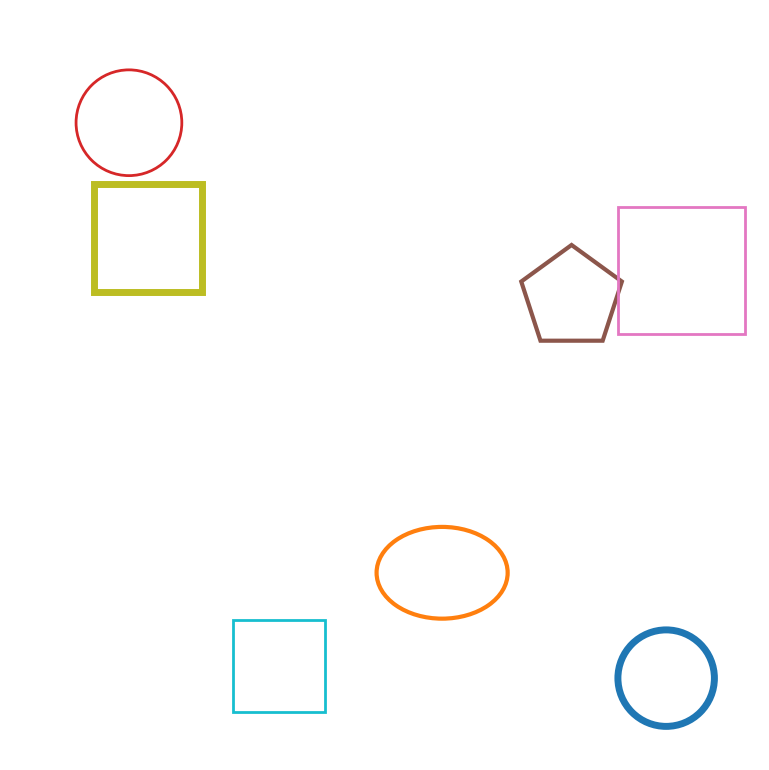[{"shape": "circle", "thickness": 2.5, "radius": 0.31, "center": [0.865, 0.119]}, {"shape": "oval", "thickness": 1.5, "radius": 0.43, "center": [0.574, 0.256]}, {"shape": "circle", "thickness": 1, "radius": 0.34, "center": [0.167, 0.841]}, {"shape": "pentagon", "thickness": 1.5, "radius": 0.34, "center": [0.742, 0.613]}, {"shape": "square", "thickness": 1, "radius": 0.41, "center": [0.885, 0.649]}, {"shape": "square", "thickness": 2.5, "radius": 0.35, "center": [0.192, 0.691]}, {"shape": "square", "thickness": 1, "radius": 0.3, "center": [0.362, 0.135]}]